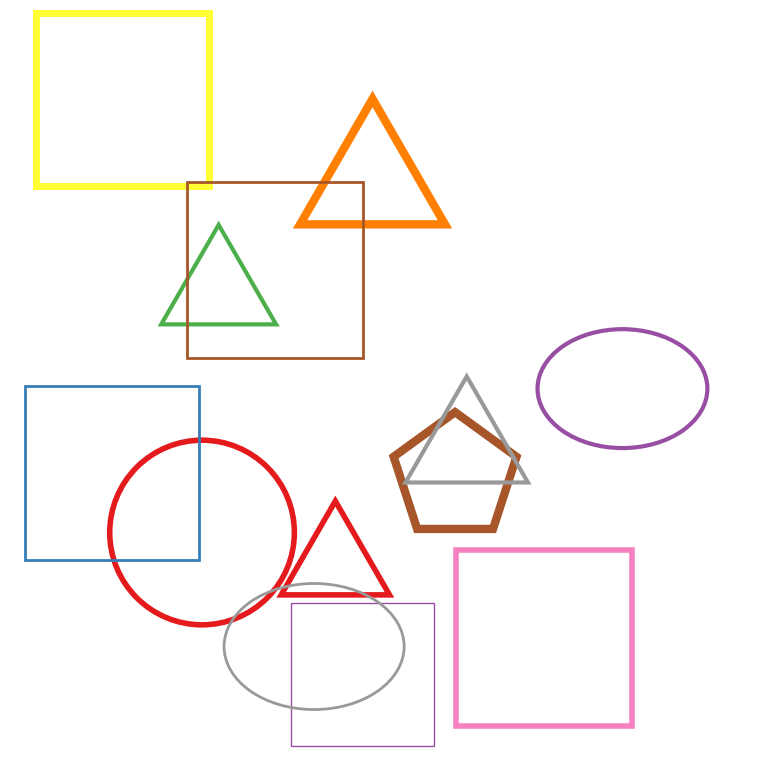[{"shape": "triangle", "thickness": 2, "radius": 0.41, "center": [0.436, 0.268]}, {"shape": "circle", "thickness": 2, "radius": 0.6, "center": [0.262, 0.308]}, {"shape": "square", "thickness": 1, "radius": 0.57, "center": [0.145, 0.386]}, {"shape": "triangle", "thickness": 1.5, "radius": 0.43, "center": [0.284, 0.622]}, {"shape": "square", "thickness": 0.5, "radius": 0.46, "center": [0.471, 0.124]}, {"shape": "oval", "thickness": 1.5, "radius": 0.55, "center": [0.808, 0.495]}, {"shape": "triangle", "thickness": 3, "radius": 0.54, "center": [0.484, 0.763]}, {"shape": "square", "thickness": 2.5, "radius": 0.56, "center": [0.16, 0.87]}, {"shape": "pentagon", "thickness": 3, "radius": 0.42, "center": [0.591, 0.381]}, {"shape": "square", "thickness": 1, "radius": 0.57, "center": [0.357, 0.65]}, {"shape": "square", "thickness": 2, "radius": 0.57, "center": [0.707, 0.172]}, {"shape": "oval", "thickness": 1, "radius": 0.58, "center": [0.408, 0.16]}, {"shape": "triangle", "thickness": 1.5, "radius": 0.46, "center": [0.606, 0.419]}]